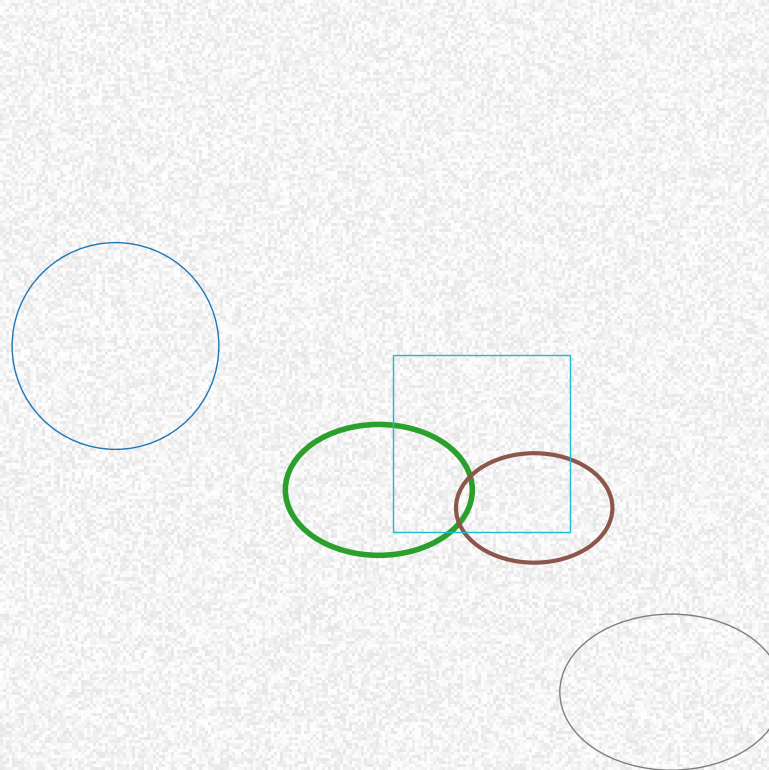[{"shape": "circle", "thickness": 0.5, "radius": 0.67, "center": [0.15, 0.551]}, {"shape": "oval", "thickness": 2, "radius": 0.61, "center": [0.492, 0.364]}, {"shape": "oval", "thickness": 1.5, "radius": 0.51, "center": [0.694, 0.34]}, {"shape": "oval", "thickness": 0.5, "radius": 0.72, "center": [0.872, 0.101]}, {"shape": "square", "thickness": 0.5, "radius": 0.57, "center": [0.625, 0.424]}]